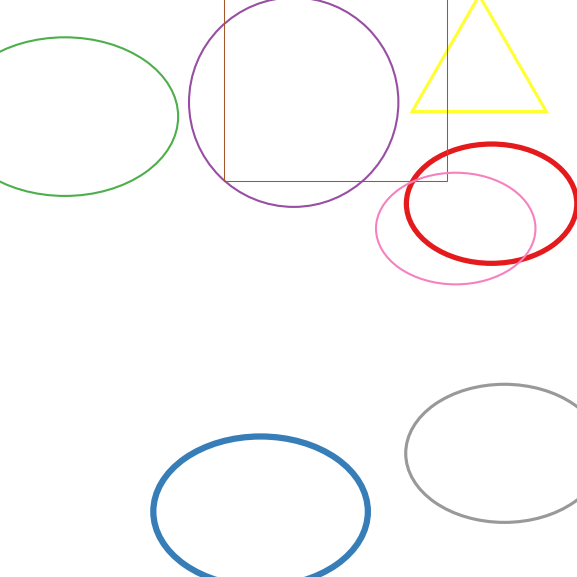[{"shape": "oval", "thickness": 2.5, "radius": 0.74, "center": [0.851, 0.646]}, {"shape": "oval", "thickness": 3, "radius": 0.93, "center": [0.451, 0.113]}, {"shape": "oval", "thickness": 1, "radius": 0.98, "center": [0.112, 0.797]}, {"shape": "circle", "thickness": 1, "radius": 0.91, "center": [0.509, 0.822]}, {"shape": "triangle", "thickness": 1.5, "radius": 0.67, "center": [0.83, 0.873]}, {"shape": "square", "thickness": 0.5, "radius": 0.97, "center": [0.581, 0.879]}, {"shape": "oval", "thickness": 1, "radius": 0.69, "center": [0.789, 0.603]}, {"shape": "oval", "thickness": 1.5, "radius": 0.85, "center": [0.873, 0.214]}]